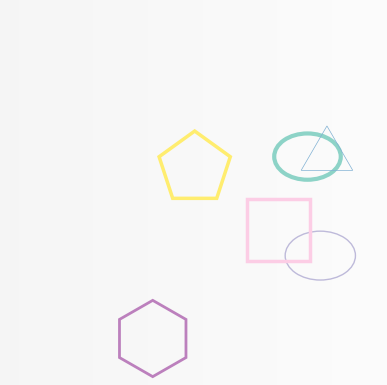[{"shape": "oval", "thickness": 3, "radius": 0.43, "center": [0.794, 0.593]}, {"shape": "oval", "thickness": 1, "radius": 0.45, "center": [0.827, 0.336]}, {"shape": "triangle", "thickness": 0.5, "radius": 0.38, "center": [0.844, 0.596]}, {"shape": "square", "thickness": 2.5, "radius": 0.4, "center": [0.719, 0.403]}, {"shape": "hexagon", "thickness": 2, "radius": 0.5, "center": [0.394, 0.121]}, {"shape": "pentagon", "thickness": 2.5, "radius": 0.48, "center": [0.502, 0.563]}]